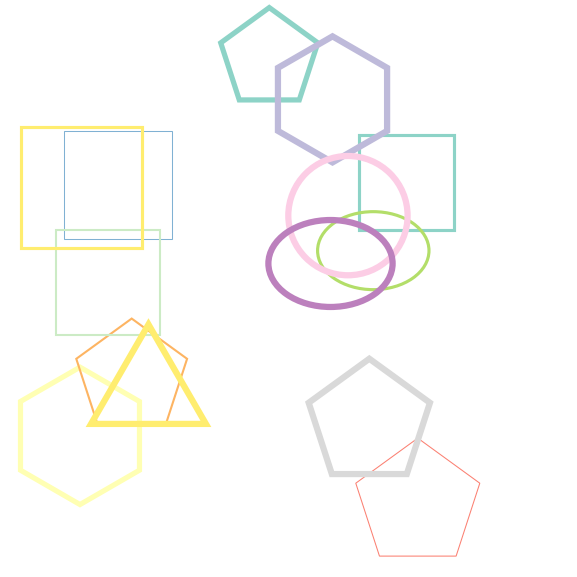[{"shape": "square", "thickness": 1.5, "radius": 0.41, "center": [0.703, 0.683]}, {"shape": "pentagon", "thickness": 2.5, "radius": 0.44, "center": [0.466, 0.898]}, {"shape": "hexagon", "thickness": 2.5, "radius": 0.59, "center": [0.139, 0.244]}, {"shape": "hexagon", "thickness": 3, "radius": 0.55, "center": [0.576, 0.827]}, {"shape": "pentagon", "thickness": 0.5, "radius": 0.56, "center": [0.723, 0.128]}, {"shape": "square", "thickness": 0.5, "radius": 0.47, "center": [0.205, 0.678]}, {"shape": "pentagon", "thickness": 1, "radius": 0.5, "center": [0.228, 0.347]}, {"shape": "oval", "thickness": 1.5, "radius": 0.48, "center": [0.646, 0.565]}, {"shape": "circle", "thickness": 3, "radius": 0.52, "center": [0.603, 0.626]}, {"shape": "pentagon", "thickness": 3, "radius": 0.55, "center": [0.64, 0.268]}, {"shape": "oval", "thickness": 3, "radius": 0.54, "center": [0.572, 0.543]}, {"shape": "square", "thickness": 1, "radius": 0.45, "center": [0.187, 0.51]}, {"shape": "triangle", "thickness": 3, "radius": 0.57, "center": [0.257, 0.323]}, {"shape": "square", "thickness": 1.5, "radius": 0.52, "center": [0.141, 0.674]}]